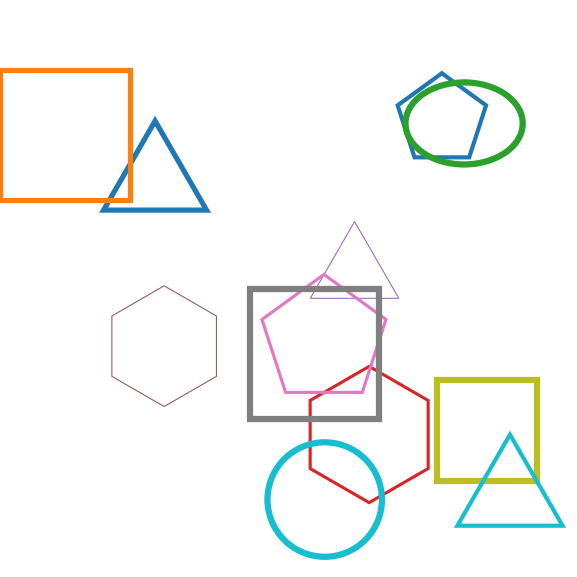[{"shape": "triangle", "thickness": 2.5, "radius": 0.51, "center": [0.269, 0.687]}, {"shape": "pentagon", "thickness": 2, "radius": 0.4, "center": [0.765, 0.792]}, {"shape": "square", "thickness": 2.5, "radius": 0.56, "center": [0.112, 0.765]}, {"shape": "oval", "thickness": 3, "radius": 0.51, "center": [0.804, 0.785]}, {"shape": "hexagon", "thickness": 1.5, "radius": 0.59, "center": [0.639, 0.247]}, {"shape": "triangle", "thickness": 0.5, "radius": 0.44, "center": [0.614, 0.527]}, {"shape": "hexagon", "thickness": 0.5, "radius": 0.52, "center": [0.284, 0.4]}, {"shape": "pentagon", "thickness": 1.5, "radius": 0.56, "center": [0.561, 0.411]}, {"shape": "square", "thickness": 3, "radius": 0.56, "center": [0.545, 0.386]}, {"shape": "square", "thickness": 3, "radius": 0.43, "center": [0.844, 0.254]}, {"shape": "circle", "thickness": 3, "radius": 0.5, "center": [0.562, 0.134]}, {"shape": "triangle", "thickness": 2, "radius": 0.53, "center": [0.883, 0.141]}]